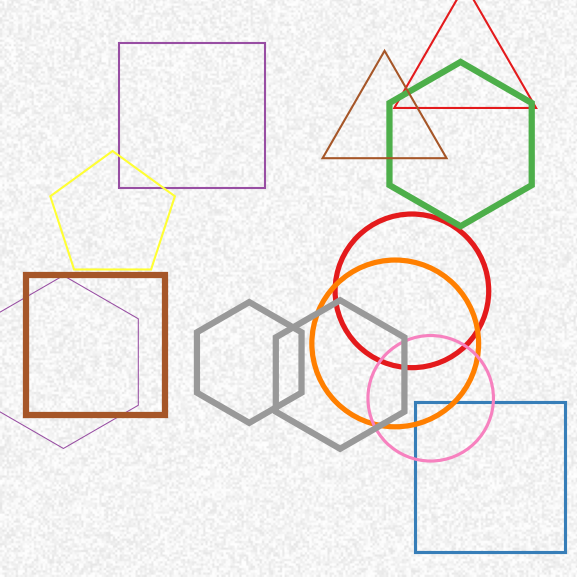[{"shape": "circle", "thickness": 2.5, "radius": 0.67, "center": [0.713, 0.496]}, {"shape": "triangle", "thickness": 1, "radius": 0.71, "center": [0.806, 0.883]}, {"shape": "square", "thickness": 1.5, "radius": 0.65, "center": [0.849, 0.173]}, {"shape": "hexagon", "thickness": 3, "radius": 0.71, "center": [0.798, 0.75]}, {"shape": "square", "thickness": 1, "radius": 0.63, "center": [0.333, 0.799]}, {"shape": "hexagon", "thickness": 0.5, "radius": 0.75, "center": [0.11, 0.372]}, {"shape": "circle", "thickness": 2.5, "radius": 0.72, "center": [0.684, 0.404]}, {"shape": "pentagon", "thickness": 1, "radius": 0.57, "center": [0.195, 0.624]}, {"shape": "triangle", "thickness": 1, "radius": 0.62, "center": [0.666, 0.787]}, {"shape": "square", "thickness": 3, "radius": 0.6, "center": [0.166, 0.402]}, {"shape": "circle", "thickness": 1.5, "radius": 0.54, "center": [0.746, 0.309]}, {"shape": "hexagon", "thickness": 3, "radius": 0.52, "center": [0.432, 0.371]}, {"shape": "hexagon", "thickness": 3, "radius": 0.64, "center": [0.589, 0.351]}]